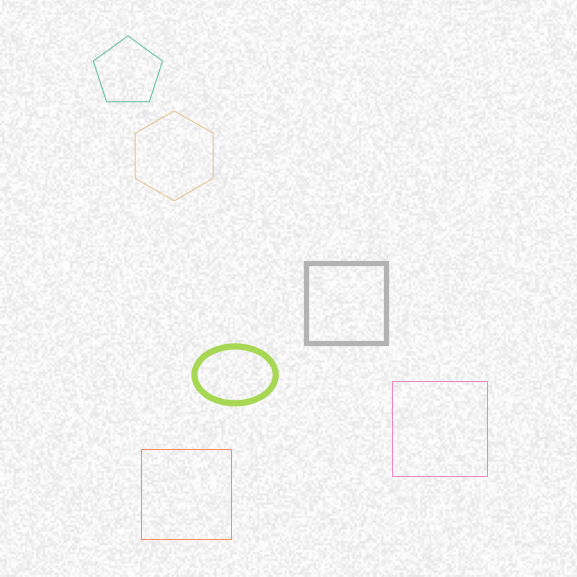[{"shape": "pentagon", "thickness": 0.5, "radius": 0.32, "center": [0.222, 0.874]}, {"shape": "square", "thickness": 0.5, "radius": 0.39, "center": [0.322, 0.144]}, {"shape": "square", "thickness": 0.5, "radius": 0.41, "center": [0.761, 0.257]}, {"shape": "oval", "thickness": 3, "radius": 0.35, "center": [0.407, 0.35]}, {"shape": "hexagon", "thickness": 0.5, "radius": 0.39, "center": [0.302, 0.729]}, {"shape": "square", "thickness": 2.5, "radius": 0.35, "center": [0.599, 0.474]}]